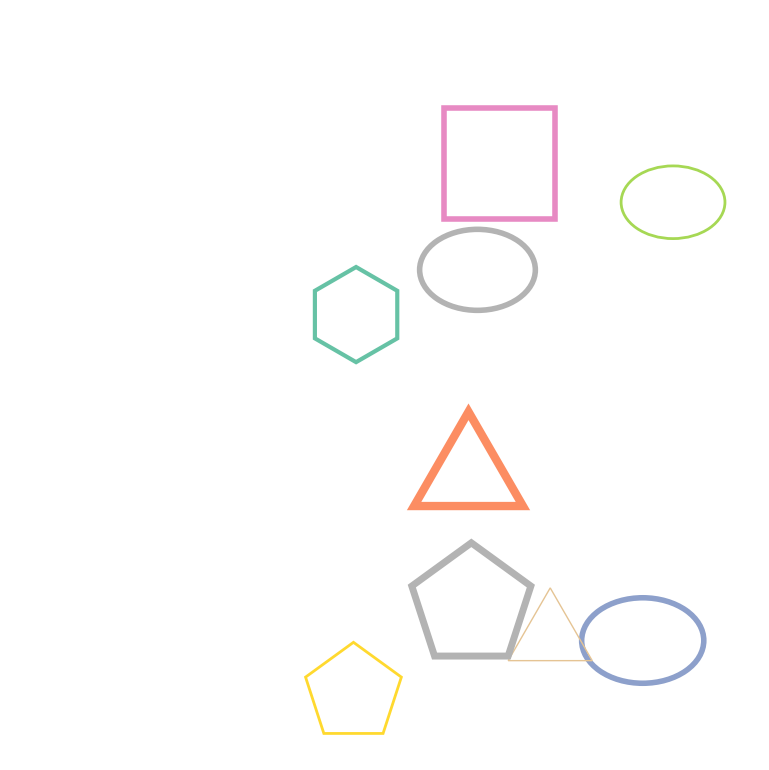[{"shape": "hexagon", "thickness": 1.5, "radius": 0.31, "center": [0.462, 0.591]}, {"shape": "triangle", "thickness": 3, "radius": 0.41, "center": [0.608, 0.384]}, {"shape": "oval", "thickness": 2, "radius": 0.4, "center": [0.835, 0.168]}, {"shape": "square", "thickness": 2, "radius": 0.36, "center": [0.649, 0.787]}, {"shape": "oval", "thickness": 1, "radius": 0.34, "center": [0.874, 0.737]}, {"shape": "pentagon", "thickness": 1, "radius": 0.33, "center": [0.459, 0.1]}, {"shape": "triangle", "thickness": 0.5, "radius": 0.31, "center": [0.715, 0.174]}, {"shape": "oval", "thickness": 2, "radius": 0.38, "center": [0.62, 0.65]}, {"shape": "pentagon", "thickness": 2.5, "radius": 0.41, "center": [0.612, 0.214]}]